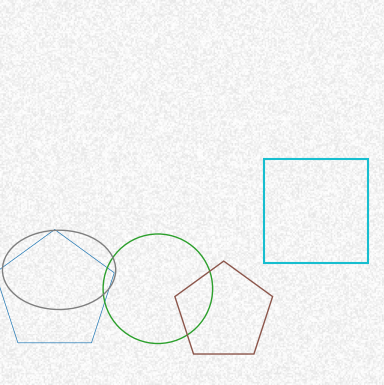[{"shape": "pentagon", "thickness": 0.5, "radius": 0.81, "center": [0.142, 0.241]}, {"shape": "circle", "thickness": 1, "radius": 0.71, "center": [0.41, 0.25]}, {"shape": "pentagon", "thickness": 1, "radius": 0.67, "center": [0.581, 0.188]}, {"shape": "oval", "thickness": 1, "radius": 0.74, "center": [0.153, 0.299]}, {"shape": "square", "thickness": 1.5, "radius": 0.67, "center": [0.82, 0.451]}]